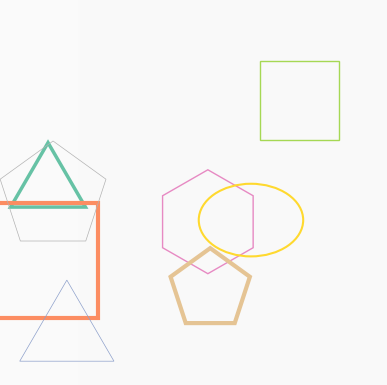[{"shape": "triangle", "thickness": 2.5, "radius": 0.56, "center": [0.124, 0.518]}, {"shape": "square", "thickness": 3, "radius": 0.75, "center": [0.103, 0.322]}, {"shape": "triangle", "thickness": 0.5, "radius": 0.7, "center": [0.173, 0.132]}, {"shape": "hexagon", "thickness": 1, "radius": 0.67, "center": [0.536, 0.424]}, {"shape": "square", "thickness": 1, "radius": 0.51, "center": [0.774, 0.739]}, {"shape": "oval", "thickness": 1.5, "radius": 0.67, "center": [0.648, 0.428]}, {"shape": "pentagon", "thickness": 3, "radius": 0.54, "center": [0.543, 0.248]}, {"shape": "pentagon", "thickness": 0.5, "radius": 0.72, "center": [0.137, 0.49]}]